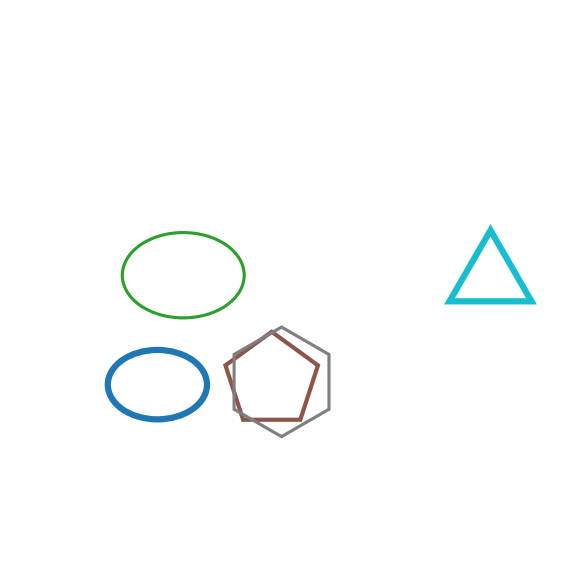[{"shape": "oval", "thickness": 3, "radius": 0.43, "center": [0.273, 0.333]}, {"shape": "oval", "thickness": 1.5, "radius": 0.53, "center": [0.317, 0.523]}, {"shape": "pentagon", "thickness": 2, "radius": 0.42, "center": [0.471, 0.34]}, {"shape": "hexagon", "thickness": 1.5, "radius": 0.47, "center": [0.487, 0.338]}, {"shape": "triangle", "thickness": 3, "radius": 0.41, "center": [0.849, 0.518]}]